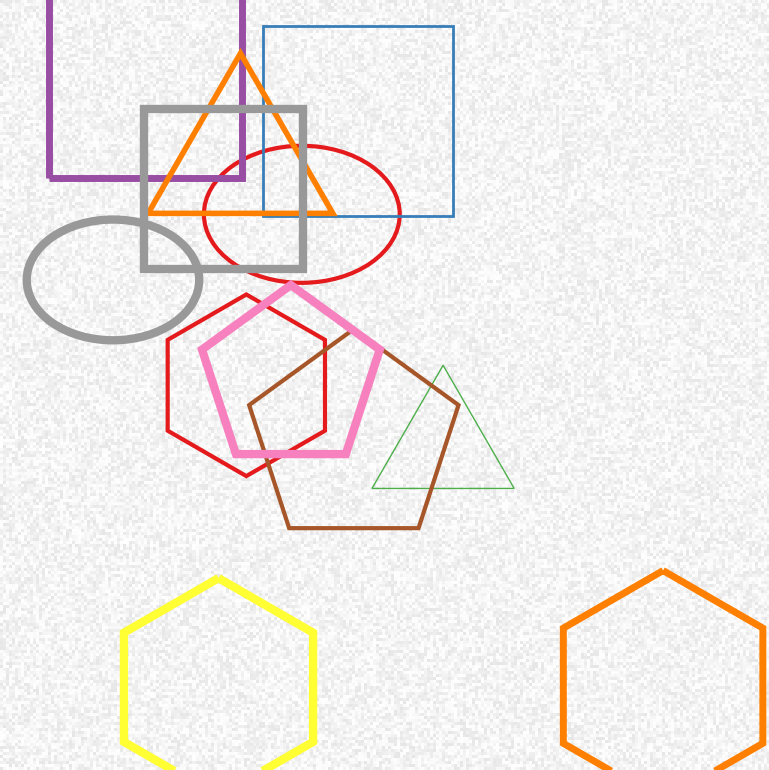[{"shape": "hexagon", "thickness": 1.5, "radius": 0.59, "center": [0.32, 0.5]}, {"shape": "oval", "thickness": 1.5, "radius": 0.64, "center": [0.392, 0.722]}, {"shape": "square", "thickness": 1, "radius": 0.62, "center": [0.465, 0.843]}, {"shape": "triangle", "thickness": 0.5, "radius": 0.53, "center": [0.575, 0.419]}, {"shape": "square", "thickness": 2.5, "radius": 0.63, "center": [0.189, 0.894]}, {"shape": "hexagon", "thickness": 2.5, "radius": 0.75, "center": [0.861, 0.109]}, {"shape": "triangle", "thickness": 2, "radius": 0.69, "center": [0.312, 0.792]}, {"shape": "hexagon", "thickness": 3, "radius": 0.71, "center": [0.284, 0.107]}, {"shape": "pentagon", "thickness": 1.5, "radius": 0.71, "center": [0.46, 0.43]}, {"shape": "pentagon", "thickness": 3, "radius": 0.61, "center": [0.378, 0.508]}, {"shape": "square", "thickness": 3, "radius": 0.52, "center": [0.29, 0.755]}, {"shape": "oval", "thickness": 3, "radius": 0.56, "center": [0.147, 0.636]}]